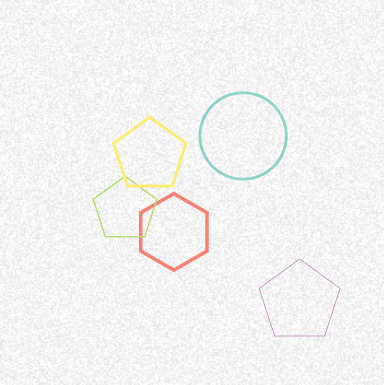[{"shape": "circle", "thickness": 2, "radius": 0.56, "center": [0.631, 0.647]}, {"shape": "hexagon", "thickness": 2.5, "radius": 0.5, "center": [0.452, 0.398]}, {"shape": "pentagon", "thickness": 1, "radius": 0.43, "center": [0.325, 0.455]}, {"shape": "pentagon", "thickness": 0.5, "radius": 0.55, "center": [0.778, 0.217]}, {"shape": "pentagon", "thickness": 2, "radius": 0.49, "center": [0.389, 0.597]}]